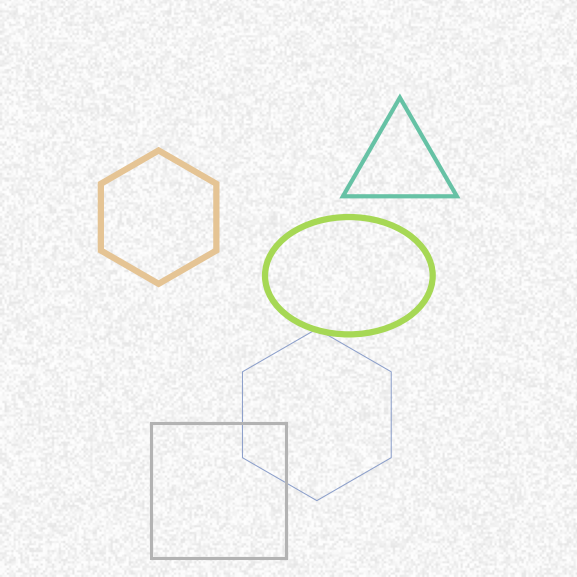[{"shape": "triangle", "thickness": 2, "radius": 0.57, "center": [0.692, 0.716]}, {"shape": "hexagon", "thickness": 0.5, "radius": 0.74, "center": [0.549, 0.281]}, {"shape": "oval", "thickness": 3, "radius": 0.73, "center": [0.604, 0.522]}, {"shape": "hexagon", "thickness": 3, "radius": 0.58, "center": [0.275, 0.623]}, {"shape": "square", "thickness": 1.5, "radius": 0.59, "center": [0.378, 0.15]}]